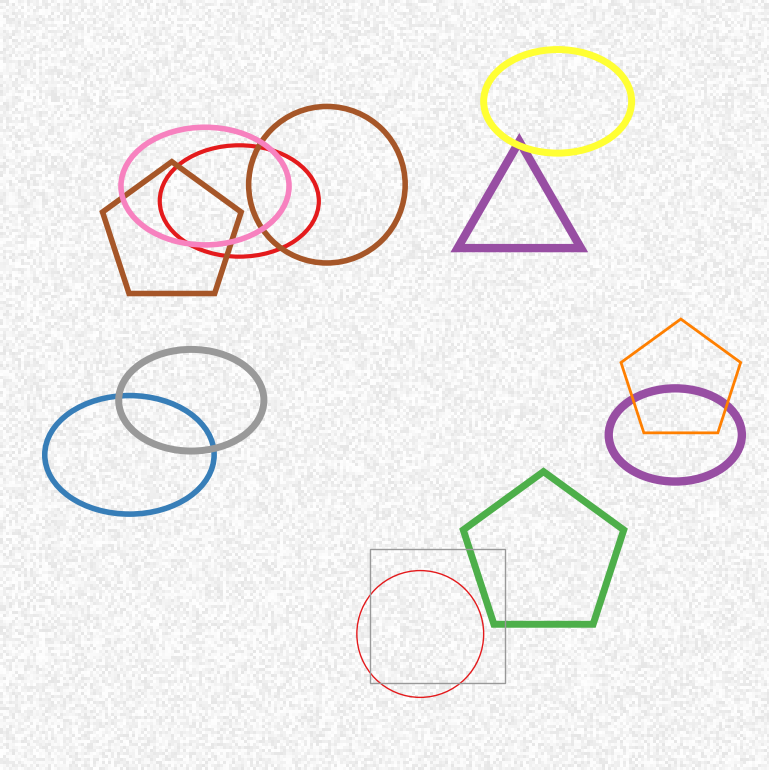[{"shape": "oval", "thickness": 1.5, "radius": 0.52, "center": [0.311, 0.739]}, {"shape": "circle", "thickness": 0.5, "radius": 0.41, "center": [0.546, 0.177]}, {"shape": "oval", "thickness": 2, "radius": 0.55, "center": [0.168, 0.409]}, {"shape": "pentagon", "thickness": 2.5, "radius": 0.55, "center": [0.706, 0.278]}, {"shape": "triangle", "thickness": 3, "radius": 0.46, "center": [0.674, 0.724]}, {"shape": "oval", "thickness": 3, "radius": 0.43, "center": [0.877, 0.435]}, {"shape": "pentagon", "thickness": 1, "radius": 0.41, "center": [0.884, 0.504]}, {"shape": "oval", "thickness": 2.5, "radius": 0.48, "center": [0.724, 0.868]}, {"shape": "pentagon", "thickness": 2, "radius": 0.47, "center": [0.223, 0.695]}, {"shape": "circle", "thickness": 2, "radius": 0.51, "center": [0.425, 0.76]}, {"shape": "oval", "thickness": 2, "radius": 0.55, "center": [0.266, 0.758]}, {"shape": "square", "thickness": 0.5, "radius": 0.44, "center": [0.568, 0.2]}, {"shape": "oval", "thickness": 2.5, "radius": 0.47, "center": [0.248, 0.48]}]